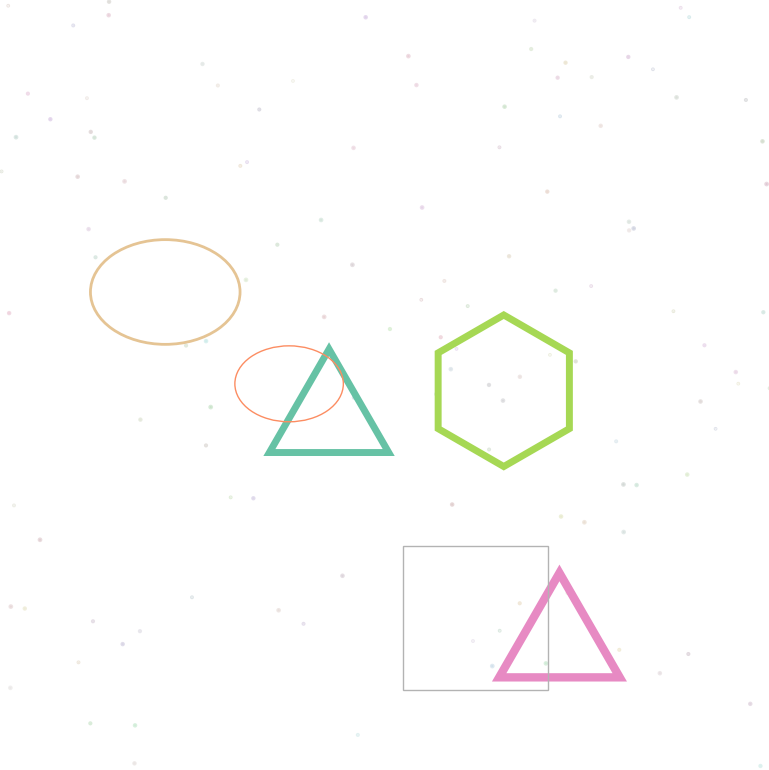[{"shape": "triangle", "thickness": 2.5, "radius": 0.45, "center": [0.427, 0.457]}, {"shape": "oval", "thickness": 0.5, "radius": 0.35, "center": [0.375, 0.502]}, {"shape": "triangle", "thickness": 3, "radius": 0.45, "center": [0.727, 0.166]}, {"shape": "hexagon", "thickness": 2.5, "radius": 0.49, "center": [0.654, 0.493]}, {"shape": "oval", "thickness": 1, "radius": 0.49, "center": [0.215, 0.621]}, {"shape": "square", "thickness": 0.5, "radius": 0.47, "center": [0.618, 0.197]}]